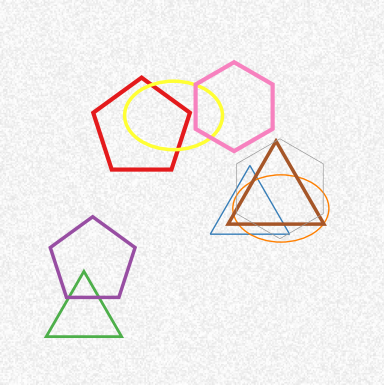[{"shape": "pentagon", "thickness": 3, "radius": 0.66, "center": [0.368, 0.666]}, {"shape": "triangle", "thickness": 1, "radius": 0.59, "center": [0.649, 0.451]}, {"shape": "triangle", "thickness": 2, "radius": 0.57, "center": [0.218, 0.182]}, {"shape": "pentagon", "thickness": 2.5, "radius": 0.58, "center": [0.241, 0.321]}, {"shape": "oval", "thickness": 1, "radius": 0.62, "center": [0.729, 0.459]}, {"shape": "oval", "thickness": 2.5, "radius": 0.64, "center": [0.451, 0.7]}, {"shape": "triangle", "thickness": 2.5, "radius": 0.72, "center": [0.717, 0.49]}, {"shape": "hexagon", "thickness": 3, "radius": 0.58, "center": [0.608, 0.723]}, {"shape": "hexagon", "thickness": 0.5, "radius": 0.65, "center": [0.727, 0.51]}]